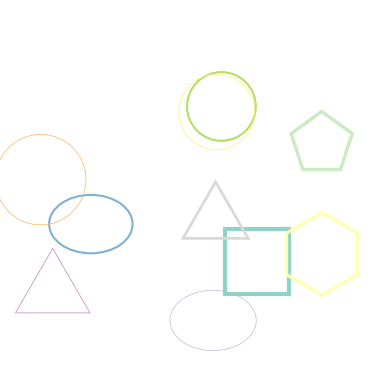[{"shape": "square", "thickness": 3, "radius": 0.42, "center": [0.668, 0.321]}, {"shape": "hexagon", "thickness": 2.5, "radius": 0.54, "center": [0.837, 0.341]}, {"shape": "oval", "thickness": 0.5, "radius": 0.56, "center": [0.554, 0.168]}, {"shape": "oval", "thickness": 1.5, "radius": 0.54, "center": [0.236, 0.418]}, {"shape": "circle", "thickness": 0.5, "radius": 0.59, "center": [0.106, 0.533]}, {"shape": "circle", "thickness": 1.5, "radius": 0.45, "center": [0.575, 0.723]}, {"shape": "triangle", "thickness": 2, "radius": 0.49, "center": [0.56, 0.43]}, {"shape": "triangle", "thickness": 0.5, "radius": 0.56, "center": [0.137, 0.243]}, {"shape": "pentagon", "thickness": 2.5, "radius": 0.42, "center": [0.836, 0.627]}, {"shape": "circle", "thickness": 0.5, "radius": 0.49, "center": [0.563, 0.709]}]